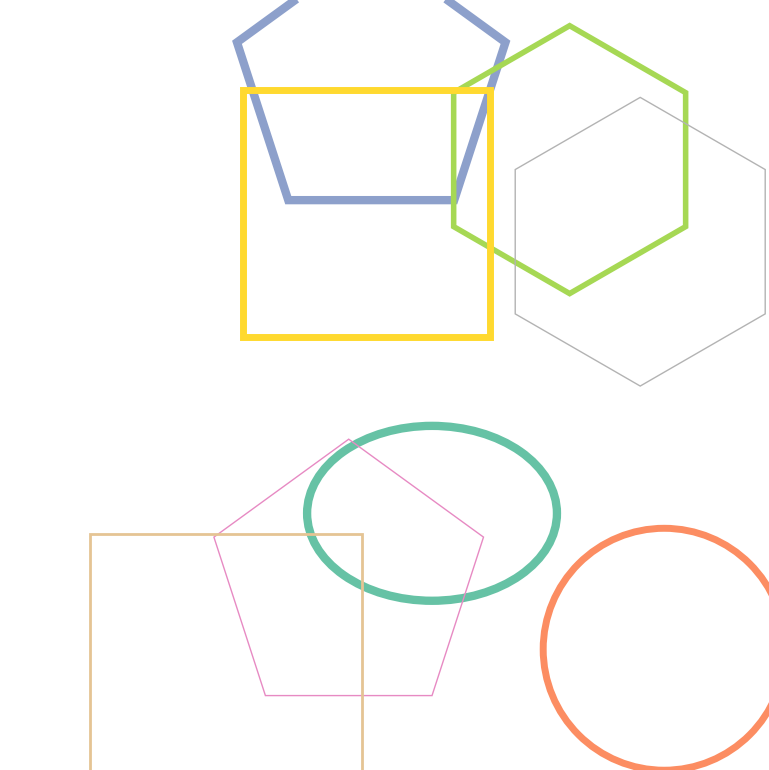[{"shape": "oval", "thickness": 3, "radius": 0.81, "center": [0.561, 0.333]}, {"shape": "circle", "thickness": 2.5, "radius": 0.79, "center": [0.863, 0.157]}, {"shape": "pentagon", "thickness": 3, "radius": 0.92, "center": [0.482, 0.888]}, {"shape": "pentagon", "thickness": 0.5, "radius": 0.92, "center": [0.453, 0.246]}, {"shape": "hexagon", "thickness": 2, "radius": 0.87, "center": [0.74, 0.793]}, {"shape": "square", "thickness": 2.5, "radius": 0.8, "center": [0.476, 0.723]}, {"shape": "square", "thickness": 1, "radius": 0.88, "center": [0.293, 0.13]}, {"shape": "hexagon", "thickness": 0.5, "radius": 0.94, "center": [0.831, 0.686]}]